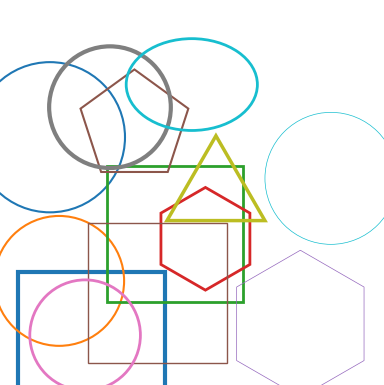[{"shape": "circle", "thickness": 1.5, "radius": 0.98, "center": [0.13, 0.644]}, {"shape": "square", "thickness": 3, "radius": 0.95, "center": [0.237, 0.103]}, {"shape": "circle", "thickness": 1.5, "radius": 0.84, "center": [0.154, 0.27]}, {"shape": "square", "thickness": 2, "radius": 0.88, "center": [0.454, 0.391]}, {"shape": "hexagon", "thickness": 2, "radius": 0.67, "center": [0.534, 0.38]}, {"shape": "hexagon", "thickness": 0.5, "radius": 0.96, "center": [0.78, 0.159]}, {"shape": "square", "thickness": 1, "radius": 0.91, "center": [0.409, 0.239]}, {"shape": "pentagon", "thickness": 1.5, "radius": 0.74, "center": [0.349, 0.672]}, {"shape": "circle", "thickness": 2, "radius": 0.72, "center": [0.221, 0.129]}, {"shape": "circle", "thickness": 3, "radius": 0.79, "center": [0.286, 0.722]}, {"shape": "triangle", "thickness": 2.5, "radius": 0.73, "center": [0.561, 0.5]}, {"shape": "oval", "thickness": 2, "radius": 0.85, "center": [0.498, 0.78]}, {"shape": "circle", "thickness": 0.5, "radius": 0.86, "center": [0.86, 0.537]}]